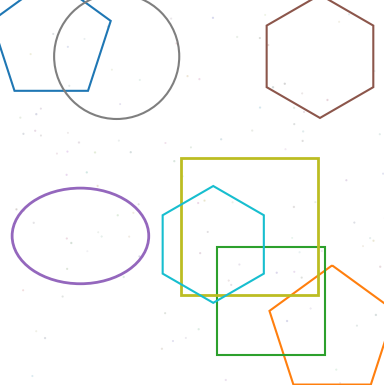[{"shape": "pentagon", "thickness": 1.5, "radius": 0.81, "center": [0.133, 0.896]}, {"shape": "pentagon", "thickness": 1.5, "radius": 0.86, "center": [0.863, 0.14]}, {"shape": "square", "thickness": 1.5, "radius": 0.7, "center": [0.704, 0.219]}, {"shape": "oval", "thickness": 2, "radius": 0.89, "center": [0.209, 0.387]}, {"shape": "hexagon", "thickness": 1.5, "radius": 0.8, "center": [0.831, 0.854]}, {"shape": "circle", "thickness": 1.5, "radius": 0.81, "center": [0.303, 0.853]}, {"shape": "square", "thickness": 2, "radius": 0.89, "center": [0.648, 0.411]}, {"shape": "hexagon", "thickness": 1.5, "radius": 0.76, "center": [0.554, 0.365]}]